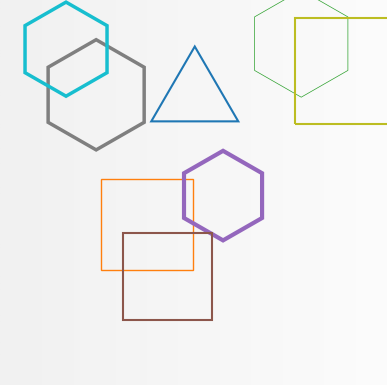[{"shape": "triangle", "thickness": 1.5, "radius": 0.65, "center": [0.503, 0.75]}, {"shape": "square", "thickness": 1, "radius": 0.59, "center": [0.379, 0.417]}, {"shape": "hexagon", "thickness": 0.5, "radius": 0.7, "center": [0.777, 0.887]}, {"shape": "hexagon", "thickness": 3, "radius": 0.58, "center": [0.576, 0.492]}, {"shape": "square", "thickness": 1.5, "radius": 0.57, "center": [0.432, 0.281]}, {"shape": "hexagon", "thickness": 2.5, "radius": 0.72, "center": [0.248, 0.754]}, {"shape": "square", "thickness": 1.5, "radius": 0.69, "center": [0.898, 0.815]}, {"shape": "hexagon", "thickness": 2.5, "radius": 0.61, "center": [0.17, 0.872]}]